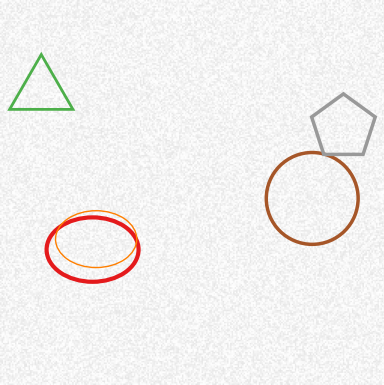[{"shape": "oval", "thickness": 3, "radius": 0.6, "center": [0.24, 0.352]}, {"shape": "triangle", "thickness": 2, "radius": 0.47, "center": [0.107, 0.763]}, {"shape": "oval", "thickness": 1, "radius": 0.53, "center": [0.25, 0.379]}, {"shape": "circle", "thickness": 2.5, "radius": 0.6, "center": [0.811, 0.485]}, {"shape": "pentagon", "thickness": 2.5, "radius": 0.43, "center": [0.892, 0.669]}]